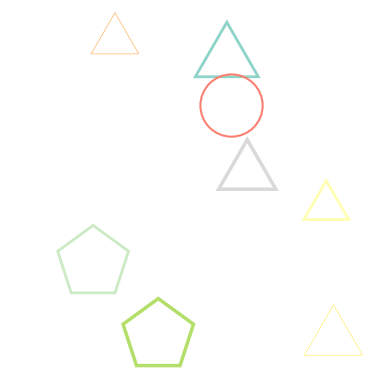[{"shape": "triangle", "thickness": 2, "radius": 0.47, "center": [0.589, 0.848]}, {"shape": "triangle", "thickness": 2, "radius": 0.34, "center": [0.848, 0.463]}, {"shape": "circle", "thickness": 1.5, "radius": 0.4, "center": [0.601, 0.726]}, {"shape": "triangle", "thickness": 0.5, "radius": 0.36, "center": [0.299, 0.896]}, {"shape": "pentagon", "thickness": 2.5, "radius": 0.48, "center": [0.411, 0.128]}, {"shape": "triangle", "thickness": 2.5, "radius": 0.43, "center": [0.642, 0.551]}, {"shape": "pentagon", "thickness": 2, "radius": 0.48, "center": [0.242, 0.318]}, {"shape": "triangle", "thickness": 0.5, "radius": 0.44, "center": [0.866, 0.121]}]